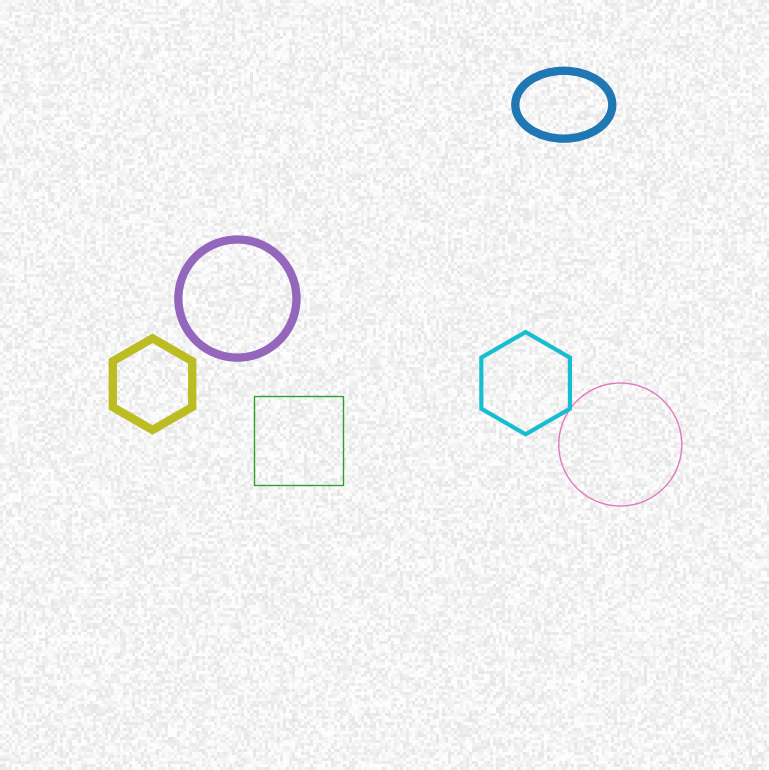[{"shape": "oval", "thickness": 3, "radius": 0.31, "center": [0.732, 0.864]}, {"shape": "square", "thickness": 0.5, "radius": 0.29, "center": [0.387, 0.428]}, {"shape": "circle", "thickness": 3, "radius": 0.38, "center": [0.308, 0.612]}, {"shape": "circle", "thickness": 0.5, "radius": 0.4, "center": [0.806, 0.423]}, {"shape": "hexagon", "thickness": 3, "radius": 0.3, "center": [0.198, 0.501]}, {"shape": "hexagon", "thickness": 1.5, "radius": 0.33, "center": [0.683, 0.502]}]